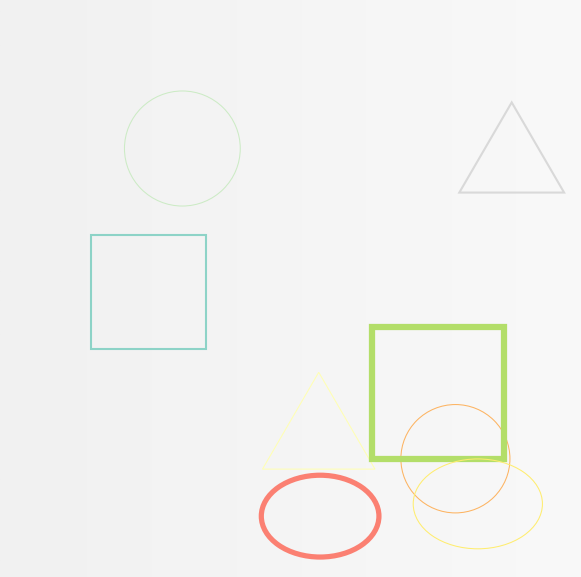[{"shape": "square", "thickness": 1, "radius": 0.5, "center": [0.256, 0.494]}, {"shape": "triangle", "thickness": 0.5, "radius": 0.56, "center": [0.548, 0.243]}, {"shape": "oval", "thickness": 2.5, "radius": 0.51, "center": [0.551, 0.105]}, {"shape": "circle", "thickness": 0.5, "radius": 0.47, "center": [0.783, 0.205]}, {"shape": "square", "thickness": 3, "radius": 0.57, "center": [0.753, 0.319]}, {"shape": "triangle", "thickness": 1, "radius": 0.52, "center": [0.88, 0.718]}, {"shape": "circle", "thickness": 0.5, "radius": 0.5, "center": [0.314, 0.742]}, {"shape": "oval", "thickness": 0.5, "radius": 0.56, "center": [0.822, 0.127]}]